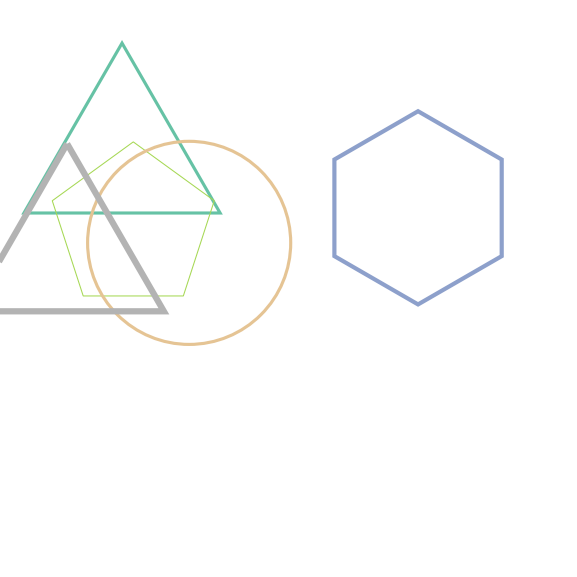[{"shape": "triangle", "thickness": 1.5, "radius": 0.98, "center": [0.211, 0.728]}, {"shape": "hexagon", "thickness": 2, "radius": 0.84, "center": [0.724, 0.639]}, {"shape": "pentagon", "thickness": 0.5, "radius": 0.74, "center": [0.231, 0.606]}, {"shape": "circle", "thickness": 1.5, "radius": 0.88, "center": [0.328, 0.579]}, {"shape": "triangle", "thickness": 3, "radius": 0.97, "center": [0.116, 0.557]}]